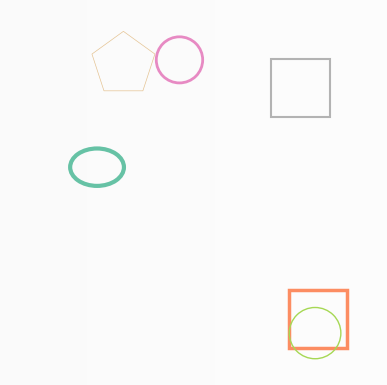[{"shape": "oval", "thickness": 3, "radius": 0.35, "center": [0.25, 0.566]}, {"shape": "square", "thickness": 2.5, "radius": 0.37, "center": [0.821, 0.172]}, {"shape": "circle", "thickness": 2, "radius": 0.3, "center": [0.463, 0.844]}, {"shape": "circle", "thickness": 1, "radius": 0.33, "center": [0.813, 0.135]}, {"shape": "pentagon", "thickness": 0.5, "radius": 0.43, "center": [0.319, 0.833]}, {"shape": "square", "thickness": 1.5, "radius": 0.38, "center": [0.776, 0.772]}]